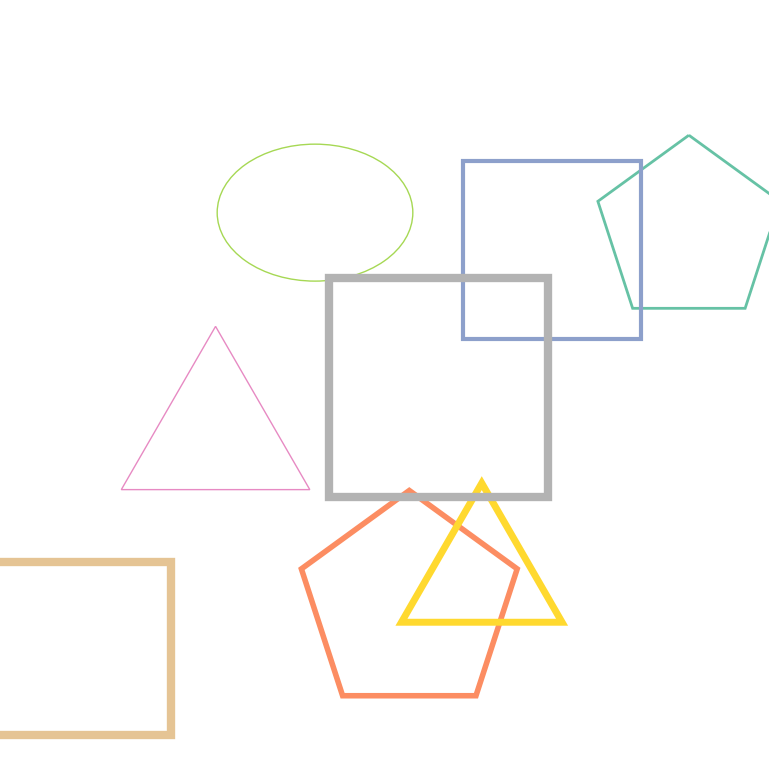[{"shape": "pentagon", "thickness": 1, "radius": 0.62, "center": [0.895, 0.7]}, {"shape": "pentagon", "thickness": 2, "radius": 0.74, "center": [0.532, 0.216]}, {"shape": "square", "thickness": 1.5, "radius": 0.58, "center": [0.717, 0.675]}, {"shape": "triangle", "thickness": 0.5, "radius": 0.71, "center": [0.28, 0.435]}, {"shape": "oval", "thickness": 0.5, "radius": 0.64, "center": [0.409, 0.724]}, {"shape": "triangle", "thickness": 2.5, "radius": 0.6, "center": [0.626, 0.252]}, {"shape": "square", "thickness": 3, "radius": 0.56, "center": [0.109, 0.157]}, {"shape": "square", "thickness": 3, "radius": 0.71, "center": [0.57, 0.497]}]